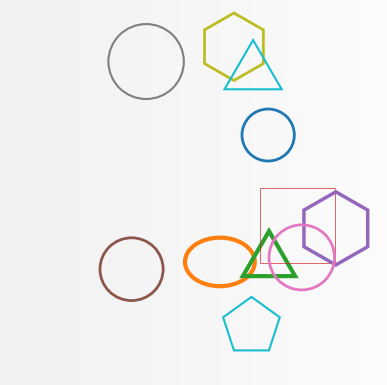[{"shape": "circle", "thickness": 2, "radius": 0.34, "center": [0.692, 0.649]}, {"shape": "oval", "thickness": 3, "radius": 0.45, "center": [0.567, 0.32]}, {"shape": "triangle", "thickness": 3, "radius": 0.39, "center": [0.694, 0.322]}, {"shape": "square", "thickness": 0.5, "radius": 0.49, "center": [0.767, 0.414]}, {"shape": "hexagon", "thickness": 2.5, "radius": 0.47, "center": [0.867, 0.407]}, {"shape": "circle", "thickness": 2, "radius": 0.41, "center": [0.34, 0.301]}, {"shape": "circle", "thickness": 2, "radius": 0.42, "center": [0.779, 0.331]}, {"shape": "circle", "thickness": 1.5, "radius": 0.49, "center": [0.377, 0.84]}, {"shape": "hexagon", "thickness": 2, "radius": 0.44, "center": [0.604, 0.879]}, {"shape": "pentagon", "thickness": 1.5, "radius": 0.38, "center": [0.649, 0.152]}, {"shape": "triangle", "thickness": 1.5, "radius": 0.43, "center": [0.653, 0.811]}]